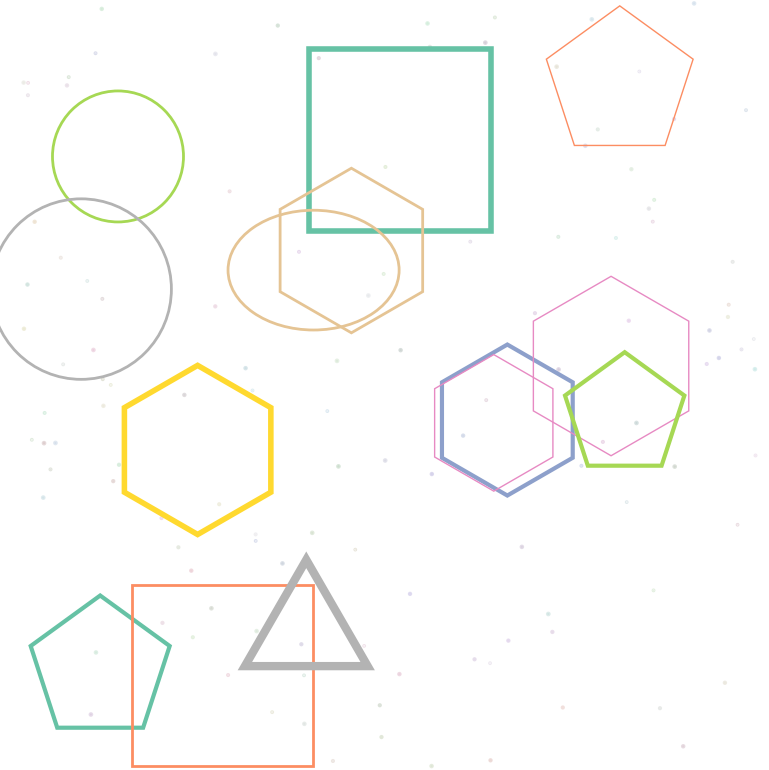[{"shape": "pentagon", "thickness": 1.5, "radius": 0.47, "center": [0.13, 0.132]}, {"shape": "square", "thickness": 2, "radius": 0.59, "center": [0.519, 0.818]}, {"shape": "pentagon", "thickness": 0.5, "radius": 0.5, "center": [0.805, 0.892]}, {"shape": "square", "thickness": 1, "radius": 0.59, "center": [0.289, 0.123]}, {"shape": "hexagon", "thickness": 1.5, "radius": 0.49, "center": [0.659, 0.454]}, {"shape": "hexagon", "thickness": 0.5, "radius": 0.58, "center": [0.794, 0.525]}, {"shape": "hexagon", "thickness": 0.5, "radius": 0.44, "center": [0.641, 0.451]}, {"shape": "circle", "thickness": 1, "radius": 0.43, "center": [0.153, 0.797]}, {"shape": "pentagon", "thickness": 1.5, "radius": 0.41, "center": [0.811, 0.461]}, {"shape": "hexagon", "thickness": 2, "radius": 0.55, "center": [0.257, 0.416]}, {"shape": "oval", "thickness": 1, "radius": 0.56, "center": [0.407, 0.649]}, {"shape": "hexagon", "thickness": 1, "radius": 0.53, "center": [0.456, 0.675]}, {"shape": "triangle", "thickness": 3, "radius": 0.46, "center": [0.398, 0.181]}, {"shape": "circle", "thickness": 1, "radius": 0.59, "center": [0.105, 0.625]}]